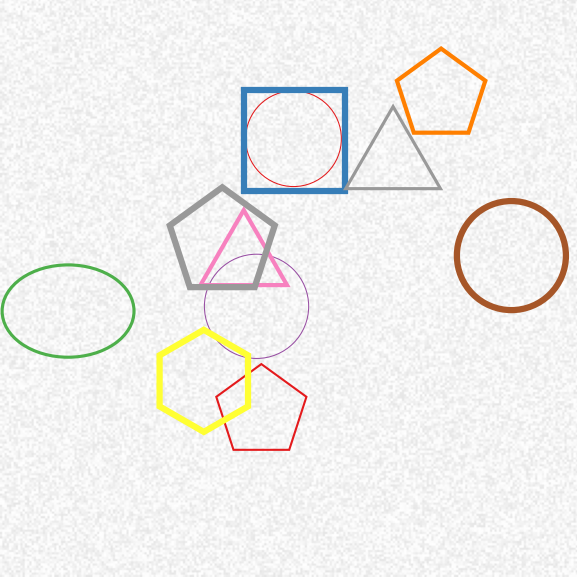[{"shape": "circle", "thickness": 0.5, "radius": 0.41, "center": [0.508, 0.759]}, {"shape": "pentagon", "thickness": 1, "radius": 0.41, "center": [0.453, 0.287]}, {"shape": "square", "thickness": 3, "radius": 0.44, "center": [0.51, 0.756]}, {"shape": "oval", "thickness": 1.5, "radius": 0.57, "center": [0.118, 0.461]}, {"shape": "circle", "thickness": 0.5, "radius": 0.45, "center": [0.444, 0.469]}, {"shape": "pentagon", "thickness": 2, "radius": 0.4, "center": [0.764, 0.835]}, {"shape": "hexagon", "thickness": 3, "radius": 0.44, "center": [0.353, 0.34]}, {"shape": "circle", "thickness": 3, "radius": 0.47, "center": [0.886, 0.557]}, {"shape": "triangle", "thickness": 2, "radius": 0.43, "center": [0.422, 0.549]}, {"shape": "triangle", "thickness": 1.5, "radius": 0.47, "center": [0.681, 0.72]}, {"shape": "pentagon", "thickness": 3, "radius": 0.48, "center": [0.385, 0.579]}]